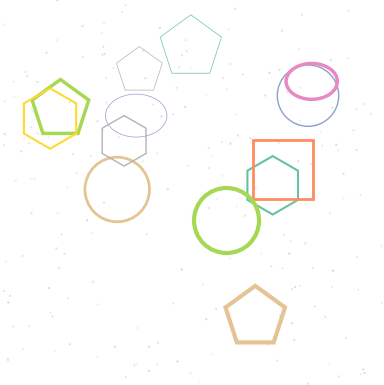[{"shape": "pentagon", "thickness": 0.5, "radius": 0.42, "center": [0.496, 0.878]}, {"shape": "hexagon", "thickness": 1.5, "radius": 0.38, "center": [0.708, 0.519]}, {"shape": "square", "thickness": 2, "radius": 0.38, "center": [0.735, 0.56]}, {"shape": "oval", "thickness": 0.5, "radius": 0.4, "center": [0.354, 0.7]}, {"shape": "circle", "thickness": 1, "radius": 0.4, "center": [0.8, 0.752]}, {"shape": "oval", "thickness": 2.5, "radius": 0.33, "center": [0.81, 0.789]}, {"shape": "circle", "thickness": 3, "radius": 0.42, "center": [0.588, 0.427]}, {"shape": "pentagon", "thickness": 2.5, "radius": 0.39, "center": [0.157, 0.716]}, {"shape": "hexagon", "thickness": 1.5, "radius": 0.39, "center": [0.13, 0.692]}, {"shape": "circle", "thickness": 2, "radius": 0.42, "center": [0.304, 0.508]}, {"shape": "pentagon", "thickness": 3, "radius": 0.41, "center": [0.663, 0.176]}, {"shape": "pentagon", "thickness": 0.5, "radius": 0.31, "center": [0.362, 0.817]}, {"shape": "hexagon", "thickness": 1, "radius": 0.33, "center": [0.322, 0.634]}]